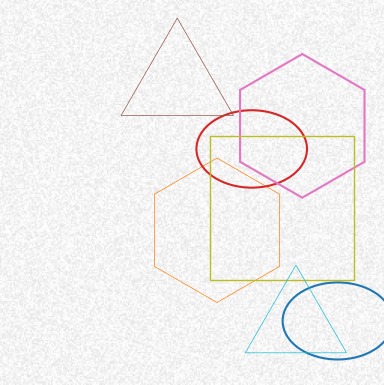[{"shape": "oval", "thickness": 1.5, "radius": 0.71, "center": [0.877, 0.166]}, {"shape": "hexagon", "thickness": 0.5, "radius": 0.94, "center": [0.564, 0.402]}, {"shape": "oval", "thickness": 1.5, "radius": 0.72, "center": [0.654, 0.613]}, {"shape": "triangle", "thickness": 0.5, "radius": 0.84, "center": [0.46, 0.784]}, {"shape": "hexagon", "thickness": 1.5, "radius": 0.93, "center": [0.785, 0.673]}, {"shape": "square", "thickness": 1, "radius": 0.94, "center": [0.732, 0.459]}, {"shape": "triangle", "thickness": 0.5, "radius": 0.76, "center": [0.769, 0.16]}]